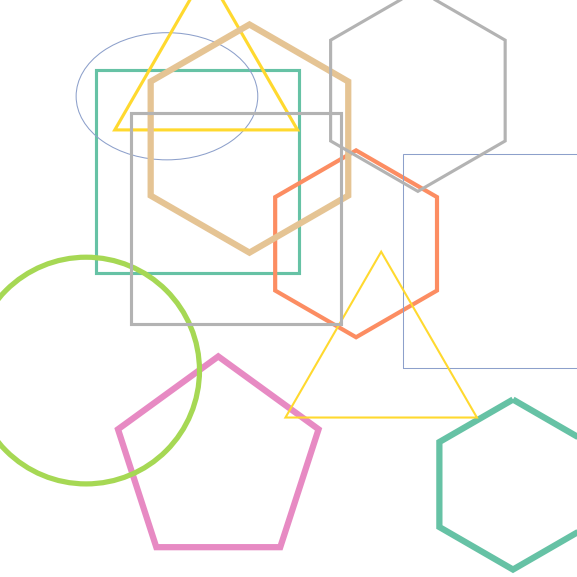[{"shape": "hexagon", "thickness": 3, "radius": 0.74, "center": [0.888, 0.16]}, {"shape": "square", "thickness": 1.5, "radius": 0.88, "center": [0.342, 0.701]}, {"shape": "hexagon", "thickness": 2, "radius": 0.81, "center": [0.617, 0.577]}, {"shape": "square", "thickness": 0.5, "radius": 0.93, "center": [0.884, 0.547]}, {"shape": "oval", "thickness": 0.5, "radius": 0.79, "center": [0.289, 0.832]}, {"shape": "pentagon", "thickness": 3, "radius": 0.91, "center": [0.378, 0.199]}, {"shape": "circle", "thickness": 2.5, "radius": 0.98, "center": [0.149, 0.357]}, {"shape": "triangle", "thickness": 1, "radius": 0.96, "center": [0.66, 0.372]}, {"shape": "triangle", "thickness": 1.5, "radius": 0.91, "center": [0.357, 0.866]}, {"shape": "hexagon", "thickness": 3, "radius": 0.99, "center": [0.432, 0.759]}, {"shape": "hexagon", "thickness": 1.5, "radius": 0.87, "center": [0.724, 0.842]}, {"shape": "square", "thickness": 1.5, "radius": 0.91, "center": [0.409, 0.621]}]